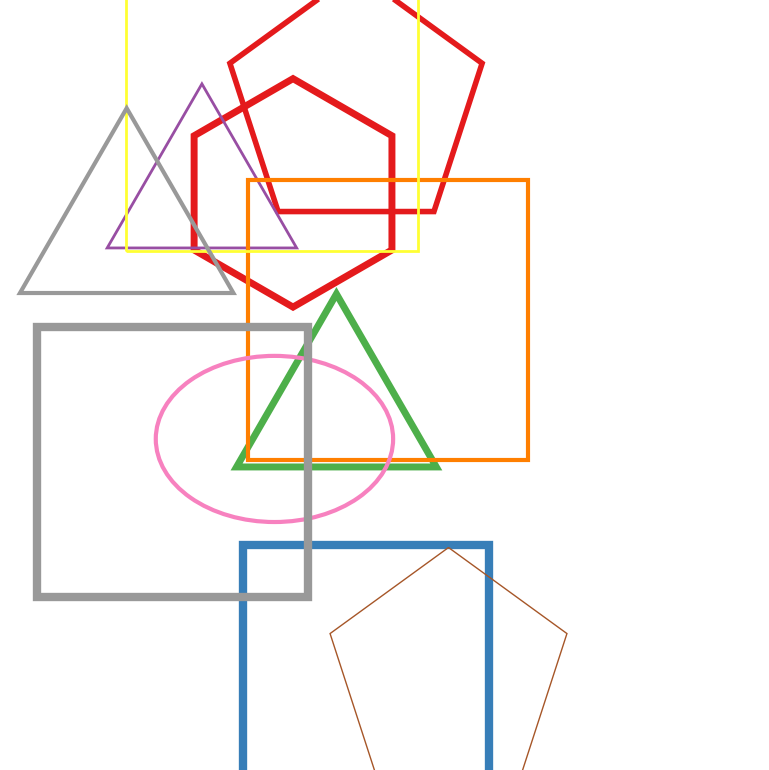[{"shape": "hexagon", "thickness": 2.5, "radius": 0.74, "center": [0.381, 0.75]}, {"shape": "pentagon", "thickness": 2, "radius": 0.86, "center": [0.462, 0.865]}, {"shape": "square", "thickness": 3, "radius": 0.8, "center": [0.475, 0.133]}, {"shape": "triangle", "thickness": 2.5, "radius": 0.75, "center": [0.437, 0.468]}, {"shape": "triangle", "thickness": 1, "radius": 0.71, "center": [0.262, 0.749]}, {"shape": "square", "thickness": 1.5, "radius": 0.91, "center": [0.504, 0.584]}, {"shape": "square", "thickness": 1, "radius": 0.95, "center": [0.353, 0.864]}, {"shape": "pentagon", "thickness": 0.5, "radius": 0.81, "center": [0.582, 0.127]}, {"shape": "oval", "thickness": 1.5, "radius": 0.77, "center": [0.356, 0.43]}, {"shape": "triangle", "thickness": 1.5, "radius": 0.8, "center": [0.165, 0.699]}, {"shape": "square", "thickness": 3, "radius": 0.88, "center": [0.224, 0.4]}]